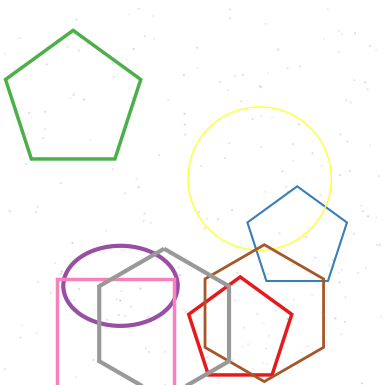[{"shape": "pentagon", "thickness": 2.5, "radius": 0.7, "center": [0.624, 0.14]}, {"shape": "pentagon", "thickness": 1.5, "radius": 0.68, "center": [0.772, 0.38]}, {"shape": "pentagon", "thickness": 2.5, "radius": 0.92, "center": [0.19, 0.736]}, {"shape": "oval", "thickness": 3, "radius": 0.74, "center": [0.313, 0.258]}, {"shape": "circle", "thickness": 1, "radius": 0.93, "center": [0.674, 0.536]}, {"shape": "hexagon", "thickness": 2, "radius": 0.89, "center": [0.686, 0.187]}, {"shape": "square", "thickness": 2.5, "radius": 0.76, "center": [0.3, 0.124]}, {"shape": "hexagon", "thickness": 3, "radius": 0.97, "center": [0.426, 0.159]}]